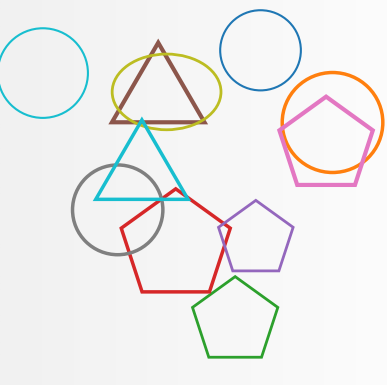[{"shape": "circle", "thickness": 1.5, "radius": 0.52, "center": [0.672, 0.869]}, {"shape": "circle", "thickness": 2.5, "radius": 0.65, "center": [0.858, 0.682]}, {"shape": "pentagon", "thickness": 2, "radius": 0.58, "center": [0.607, 0.166]}, {"shape": "pentagon", "thickness": 2.5, "radius": 0.74, "center": [0.454, 0.362]}, {"shape": "pentagon", "thickness": 2, "radius": 0.51, "center": [0.66, 0.378]}, {"shape": "triangle", "thickness": 3, "radius": 0.69, "center": [0.408, 0.751]}, {"shape": "pentagon", "thickness": 3, "radius": 0.63, "center": [0.842, 0.622]}, {"shape": "circle", "thickness": 2.5, "radius": 0.58, "center": [0.304, 0.455]}, {"shape": "oval", "thickness": 2, "radius": 0.7, "center": [0.43, 0.761]}, {"shape": "triangle", "thickness": 2.5, "radius": 0.69, "center": [0.366, 0.551]}, {"shape": "circle", "thickness": 1.5, "radius": 0.58, "center": [0.11, 0.81]}]